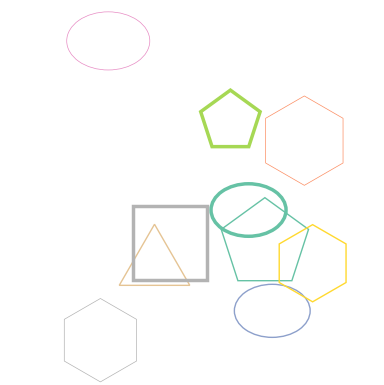[{"shape": "pentagon", "thickness": 1, "radius": 0.6, "center": [0.688, 0.367]}, {"shape": "oval", "thickness": 2.5, "radius": 0.49, "center": [0.646, 0.454]}, {"shape": "hexagon", "thickness": 0.5, "radius": 0.58, "center": [0.79, 0.635]}, {"shape": "oval", "thickness": 1, "radius": 0.49, "center": [0.707, 0.193]}, {"shape": "oval", "thickness": 0.5, "radius": 0.54, "center": [0.281, 0.894]}, {"shape": "pentagon", "thickness": 2.5, "radius": 0.41, "center": [0.598, 0.685]}, {"shape": "hexagon", "thickness": 1, "radius": 0.5, "center": [0.812, 0.316]}, {"shape": "triangle", "thickness": 1, "radius": 0.53, "center": [0.401, 0.312]}, {"shape": "hexagon", "thickness": 0.5, "radius": 0.54, "center": [0.261, 0.116]}, {"shape": "square", "thickness": 2.5, "radius": 0.48, "center": [0.442, 0.369]}]